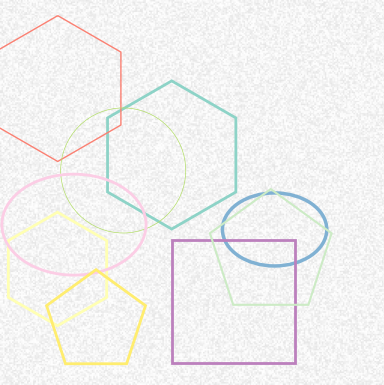[{"shape": "hexagon", "thickness": 2, "radius": 0.96, "center": [0.446, 0.598]}, {"shape": "hexagon", "thickness": 2, "radius": 0.74, "center": [0.149, 0.301]}, {"shape": "hexagon", "thickness": 1, "radius": 0.95, "center": [0.15, 0.77]}, {"shape": "oval", "thickness": 2.5, "radius": 0.68, "center": [0.713, 0.404]}, {"shape": "circle", "thickness": 0.5, "radius": 0.81, "center": [0.32, 0.557]}, {"shape": "oval", "thickness": 2, "radius": 0.94, "center": [0.192, 0.417]}, {"shape": "square", "thickness": 2, "radius": 0.79, "center": [0.606, 0.217]}, {"shape": "pentagon", "thickness": 1.5, "radius": 0.83, "center": [0.703, 0.343]}, {"shape": "pentagon", "thickness": 2, "radius": 0.68, "center": [0.25, 0.164]}]